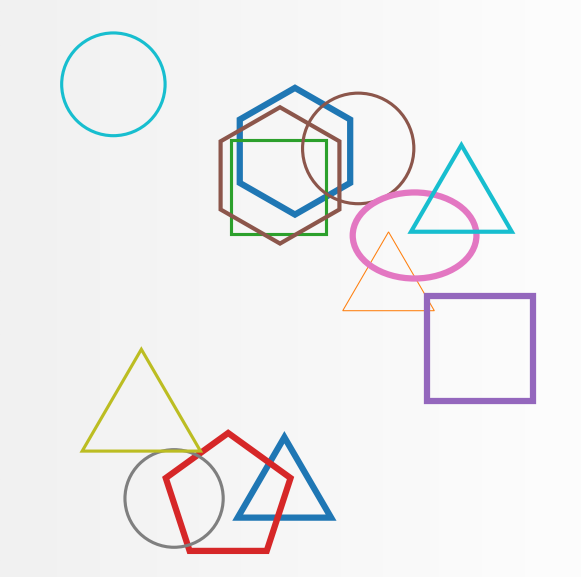[{"shape": "triangle", "thickness": 3, "radius": 0.46, "center": [0.489, 0.149]}, {"shape": "hexagon", "thickness": 3, "radius": 0.55, "center": [0.507, 0.737]}, {"shape": "triangle", "thickness": 0.5, "radius": 0.45, "center": [0.668, 0.507]}, {"shape": "square", "thickness": 1.5, "radius": 0.41, "center": [0.479, 0.676]}, {"shape": "pentagon", "thickness": 3, "radius": 0.56, "center": [0.393, 0.136]}, {"shape": "square", "thickness": 3, "radius": 0.45, "center": [0.826, 0.395]}, {"shape": "hexagon", "thickness": 2, "radius": 0.59, "center": [0.482, 0.695]}, {"shape": "circle", "thickness": 1.5, "radius": 0.48, "center": [0.616, 0.742]}, {"shape": "oval", "thickness": 3, "radius": 0.53, "center": [0.713, 0.591]}, {"shape": "circle", "thickness": 1.5, "radius": 0.42, "center": [0.299, 0.136]}, {"shape": "triangle", "thickness": 1.5, "radius": 0.59, "center": [0.243, 0.277]}, {"shape": "circle", "thickness": 1.5, "radius": 0.44, "center": [0.195, 0.853]}, {"shape": "triangle", "thickness": 2, "radius": 0.5, "center": [0.794, 0.648]}]